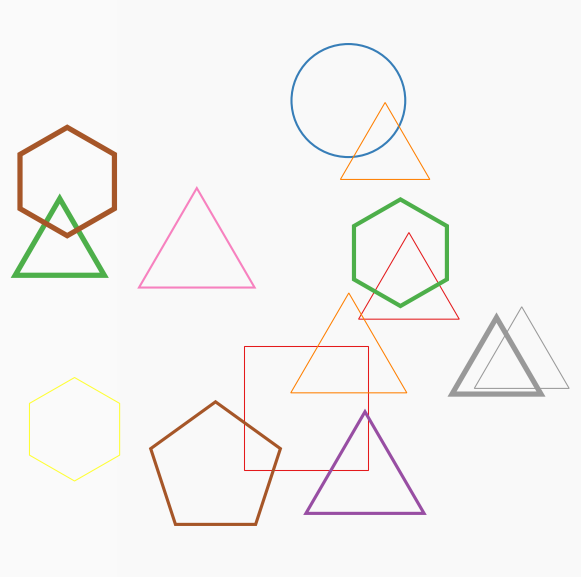[{"shape": "square", "thickness": 0.5, "radius": 0.53, "center": [0.527, 0.293]}, {"shape": "triangle", "thickness": 0.5, "radius": 0.5, "center": [0.704, 0.496]}, {"shape": "circle", "thickness": 1, "radius": 0.49, "center": [0.599, 0.825]}, {"shape": "triangle", "thickness": 2.5, "radius": 0.44, "center": [0.103, 0.567]}, {"shape": "hexagon", "thickness": 2, "radius": 0.46, "center": [0.689, 0.562]}, {"shape": "triangle", "thickness": 1.5, "radius": 0.59, "center": [0.628, 0.169]}, {"shape": "triangle", "thickness": 0.5, "radius": 0.58, "center": [0.6, 0.377]}, {"shape": "triangle", "thickness": 0.5, "radius": 0.44, "center": [0.663, 0.733]}, {"shape": "hexagon", "thickness": 0.5, "radius": 0.45, "center": [0.128, 0.256]}, {"shape": "hexagon", "thickness": 2.5, "radius": 0.47, "center": [0.116, 0.685]}, {"shape": "pentagon", "thickness": 1.5, "radius": 0.59, "center": [0.371, 0.186]}, {"shape": "triangle", "thickness": 1, "radius": 0.57, "center": [0.339, 0.559]}, {"shape": "triangle", "thickness": 2.5, "radius": 0.44, "center": [0.854, 0.361]}, {"shape": "triangle", "thickness": 0.5, "radius": 0.47, "center": [0.898, 0.374]}]